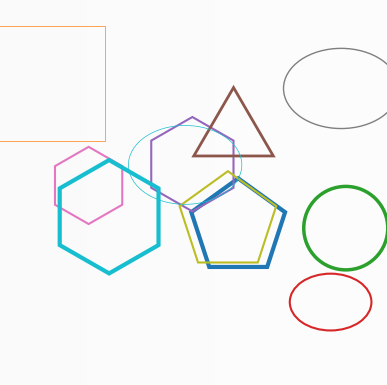[{"shape": "pentagon", "thickness": 3, "radius": 0.64, "center": [0.615, 0.41]}, {"shape": "square", "thickness": 0.5, "radius": 0.74, "center": [0.121, 0.782]}, {"shape": "circle", "thickness": 2.5, "radius": 0.54, "center": [0.892, 0.407]}, {"shape": "oval", "thickness": 1.5, "radius": 0.53, "center": [0.853, 0.215]}, {"shape": "hexagon", "thickness": 1.5, "radius": 0.61, "center": [0.496, 0.574]}, {"shape": "triangle", "thickness": 2, "radius": 0.59, "center": [0.603, 0.654]}, {"shape": "hexagon", "thickness": 1.5, "radius": 0.5, "center": [0.229, 0.518]}, {"shape": "oval", "thickness": 1, "radius": 0.74, "center": [0.88, 0.77]}, {"shape": "pentagon", "thickness": 1.5, "radius": 0.66, "center": [0.588, 0.424]}, {"shape": "oval", "thickness": 0.5, "radius": 0.73, "center": [0.478, 0.572]}, {"shape": "hexagon", "thickness": 3, "radius": 0.74, "center": [0.282, 0.437]}]